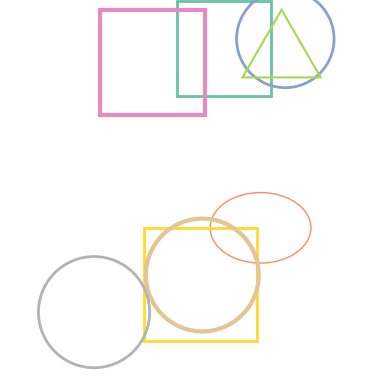[{"shape": "square", "thickness": 2, "radius": 0.61, "center": [0.582, 0.873]}, {"shape": "oval", "thickness": 1, "radius": 0.65, "center": [0.677, 0.408]}, {"shape": "circle", "thickness": 2, "radius": 0.63, "center": [0.741, 0.899]}, {"shape": "square", "thickness": 3, "radius": 0.68, "center": [0.395, 0.838]}, {"shape": "triangle", "thickness": 1.5, "radius": 0.59, "center": [0.731, 0.857]}, {"shape": "square", "thickness": 2, "radius": 0.74, "center": [0.521, 0.261]}, {"shape": "circle", "thickness": 3, "radius": 0.73, "center": [0.525, 0.286]}, {"shape": "circle", "thickness": 2, "radius": 0.72, "center": [0.244, 0.189]}]